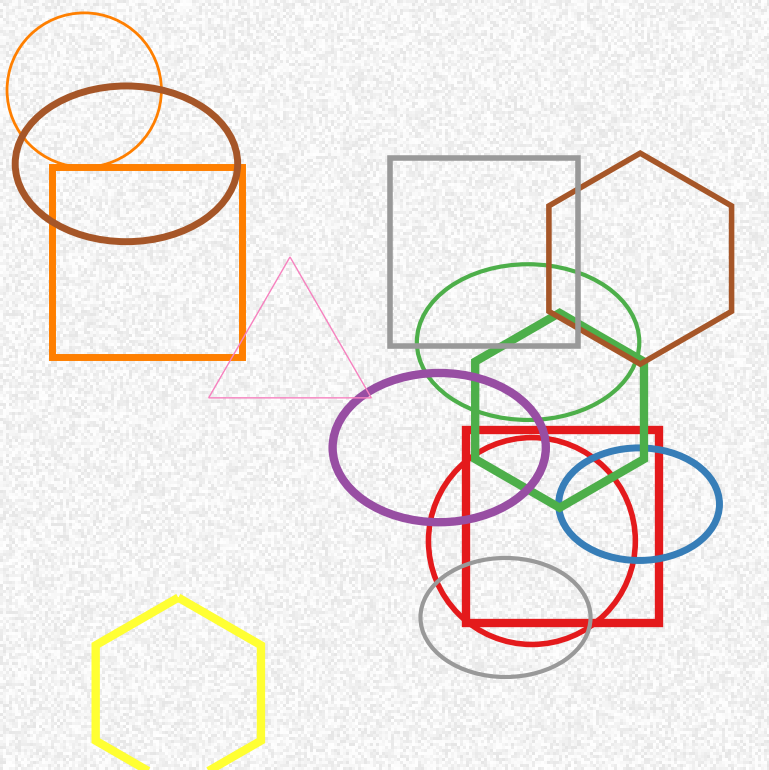[{"shape": "circle", "thickness": 2, "radius": 0.67, "center": [0.691, 0.297]}, {"shape": "square", "thickness": 3, "radius": 0.62, "center": [0.731, 0.316]}, {"shape": "oval", "thickness": 2.5, "radius": 0.52, "center": [0.83, 0.345]}, {"shape": "oval", "thickness": 1.5, "radius": 0.72, "center": [0.686, 0.556]}, {"shape": "hexagon", "thickness": 3, "radius": 0.63, "center": [0.727, 0.467]}, {"shape": "oval", "thickness": 3, "radius": 0.69, "center": [0.57, 0.419]}, {"shape": "square", "thickness": 2.5, "radius": 0.62, "center": [0.191, 0.66]}, {"shape": "circle", "thickness": 1, "radius": 0.5, "center": [0.109, 0.883]}, {"shape": "hexagon", "thickness": 3, "radius": 0.62, "center": [0.232, 0.1]}, {"shape": "oval", "thickness": 2.5, "radius": 0.72, "center": [0.164, 0.787]}, {"shape": "hexagon", "thickness": 2, "radius": 0.68, "center": [0.831, 0.664]}, {"shape": "triangle", "thickness": 0.5, "radius": 0.61, "center": [0.377, 0.544]}, {"shape": "oval", "thickness": 1.5, "radius": 0.55, "center": [0.656, 0.198]}, {"shape": "square", "thickness": 2, "radius": 0.61, "center": [0.629, 0.672]}]